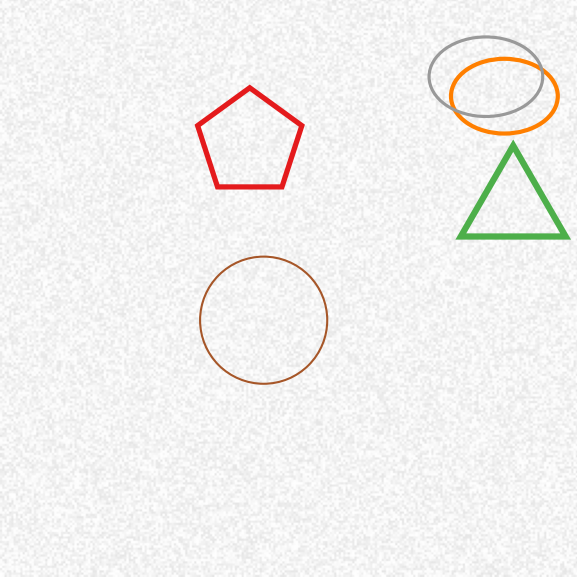[{"shape": "pentagon", "thickness": 2.5, "radius": 0.47, "center": [0.432, 0.752]}, {"shape": "triangle", "thickness": 3, "radius": 0.52, "center": [0.889, 0.642]}, {"shape": "oval", "thickness": 2, "radius": 0.46, "center": [0.873, 0.833]}, {"shape": "circle", "thickness": 1, "radius": 0.55, "center": [0.457, 0.445]}, {"shape": "oval", "thickness": 1.5, "radius": 0.49, "center": [0.841, 0.866]}]